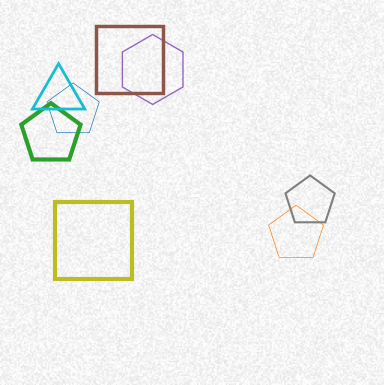[{"shape": "pentagon", "thickness": 0.5, "radius": 0.36, "center": [0.19, 0.713]}, {"shape": "pentagon", "thickness": 0.5, "radius": 0.38, "center": [0.769, 0.392]}, {"shape": "pentagon", "thickness": 3, "radius": 0.4, "center": [0.132, 0.651]}, {"shape": "hexagon", "thickness": 1, "radius": 0.45, "center": [0.397, 0.82]}, {"shape": "square", "thickness": 2.5, "radius": 0.43, "center": [0.337, 0.846]}, {"shape": "pentagon", "thickness": 1.5, "radius": 0.34, "center": [0.805, 0.477]}, {"shape": "square", "thickness": 3, "radius": 0.5, "center": [0.242, 0.376]}, {"shape": "triangle", "thickness": 2, "radius": 0.39, "center": [0.152, 0.756]}]